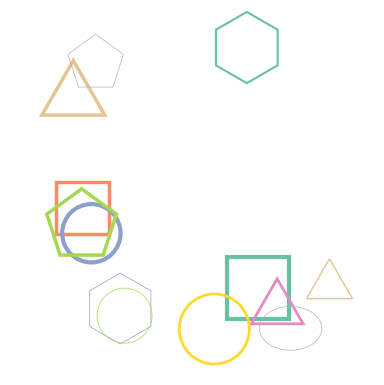[{"shape": "square", "thickness": 3, "radius": 0.4, "center": [0.67, 0.252]}, {"shape": "hexagon", "thickness": 1.5, "radius": 0.46, "center": [0.641, 0.877]}, {"shape": "square", "thickness": 2.5, "radius": 0.34, "center": [0.214, 0.46]}, {"shape": "hexagon", "thickness": 0.5, "radius": 0.46, "center": [0.312, 0.199]}, {"shape": "circle", "thickness": 3, "radius": 0.38, "center": [0.237, 0.394]}, {"shape": "triangle", "thickness": 2, "radius": 0.39, "center": [0.72, 0.198]}, {"shape": "pentagon", "thickness": 2.5, "radius": 0.48, "center": [0.212, 0.414]}, {"shape": "circle", "thickness": 0.5, "radius": 0.36, "center": [0.323, 0.18]}, {"shape": "circle", "thickness": 2, "radius": 0.46, "center": [0.557, 0.145]}, {"shape": "triangle", "thickness": 1, "radius": 0.35, "center": [0.856, 0.259]}, {"shape": "triangle", "thickness": 2.5, "radius": 0.47, "center": [0.19, 0.748]}, {"shape": "oval", "thickness": 0.5, "radius": 0.41, "center": [0.755, 0.147]}, {"shape": "pentagon", "thickness": 0.5, "radius": 0.38, "center": [0.249, 0.835]}]